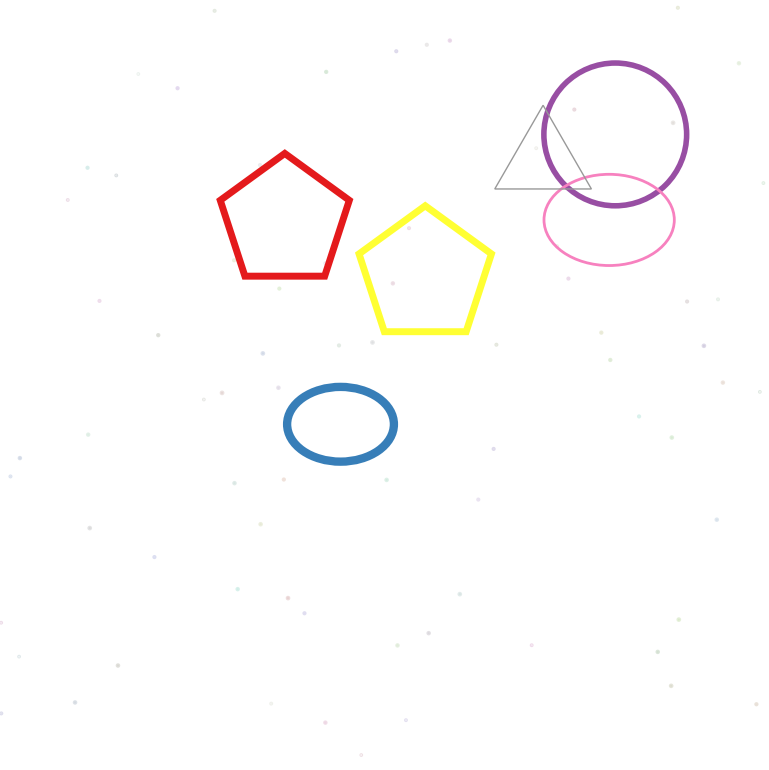[{"shape": "pentagon", "thickness": 2.5, "radius": 0.44, "center": [0.37, 0.713]}, {"shape": "oval", "thickness": 3, "radius": 0.35, "center": [0.442, 0.449]}, {"shape": "circle", "thickness": 2, "radius": 0.46, "center": [0.799, 0.825]}, {"shape": "pentagon", "thickness": 2.5, "radius": 0.45, "center": [0.552, 0.642]}, {"shape": "oval", "thickness": 1, "radius": 0.42, "center": [0.791, 0.714]}, {"shape": "triangle", "thickness": 0.5, "radius": 0.36, "center": [0.705, 0.791]}]